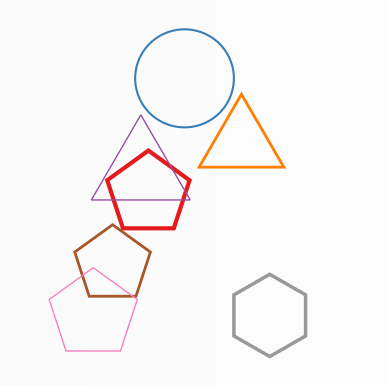[{"shape": "pentagon", "thickness": 3, "radius": 0.56, "center": [0.383, 0.497]}, {"shape": "circle", "thickness": 1.5, "radius": 0.64, "center": [0.476, 0.797]}, {"shape": "triangle", "thickness": 1, "radius": 0.74, "center": [0.363, 0.554]}, {"shape": "triangle", "thickness": 2, "radius": 0.63, "center": [0.623, 0.629]}, {"shape": "pentagon", "thickness": 2, "radius": 0.51, "center": [0.291, 0.314]}, {"shape": "pentagon", "thickness": 1, "radius": 0.6, "center": [0.241, 0.185]}, {"shape": "hexagon", "thickness": 2.5, "radius": 0.53, "center": [0.696, 0.181]}]